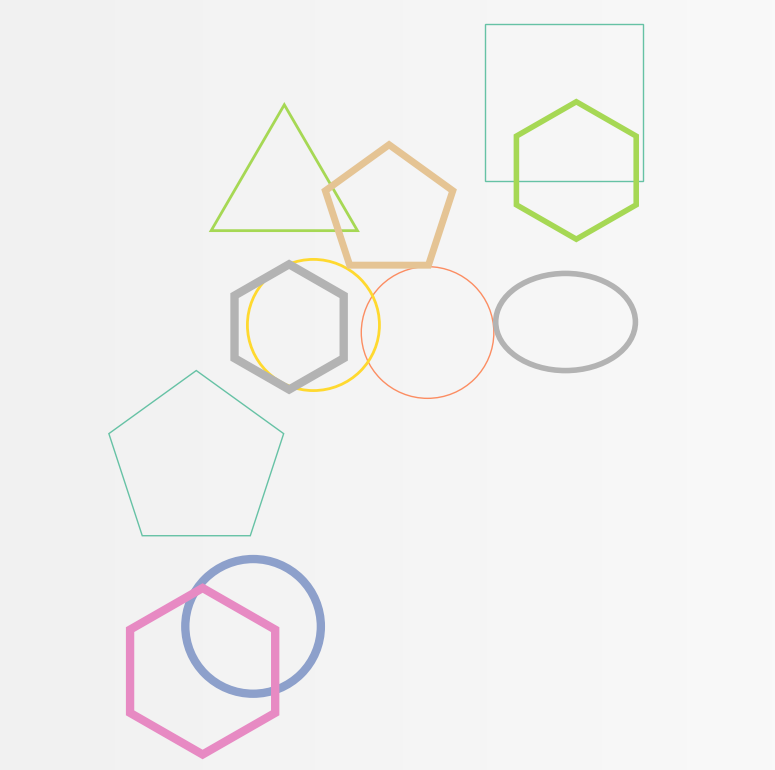[{"shape": "square", "thickness": 0.5, "radius": 0.51, "center": [0.728, 0.867]}, {"shape": "pentagon", "thickness": 0.5, "radius": 0.59, "center": [0.253, 0.4]}, {"shape": "circle", "thickness": 0.5, "radius": 0.43, "center": [0.552, 0.568]}, {"shape": "circle", "thickness": 3, "radius": 0.44, "center": [0.327, 0.187]}, {"shape": "hexagon", "thickness": 3, "radius": 0.54, "center": [0.261, 0.128]}, {"shape": "triangle", "thickness": 1, "radius": 0.54, "center": [0.367, 0.755]}, {"shape": "hexagon", "thickness": 2, "radius": 0.45, "center": [0.744, 0.779]}, {"shape": "circle", "thickness": 1, "radius": 0.43, "center": [0.404, 0.578]}, {"shape": "pentagon", "thickness": 2.5, "radius": 0.43, "center": [0.502, 0.726]}, {"shape": "oval", "thickness": 2, "radius": 0.45, "center": [0.73, 0.582]}, {"shape": "hexagon", "thickness": 3, "radius": 0.41, "center": [0.373, 0.575]}]